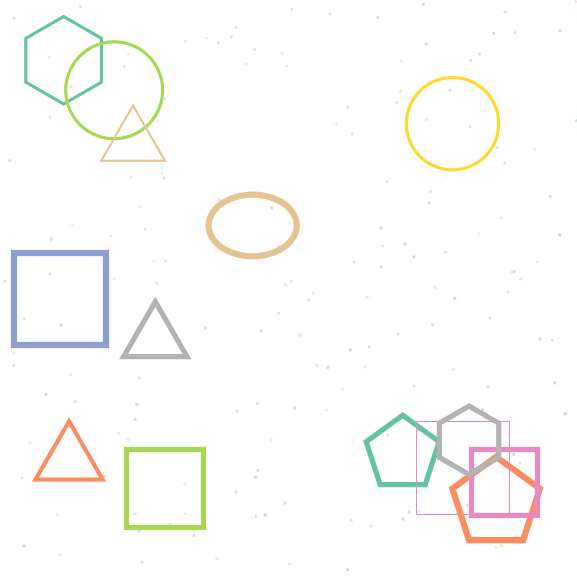[{"shape": "pentagon", "thickness": 2.5, "radius": 0.33, "center": [0.697, 0.214]}, {"shape": "hexagon", "thickness": 1.5, "radius": 0.38, "center": [0.11, 0.895]}, {"shape": "triangle", "thickness": 2, "radius": 0.34, "center": [0.12, 0.202]}, {"shape": "pentagon", "thickness": 3, "radius": 0.4, "center": [0.859, 0.128]}, {"shape": "square", "thickness": 3, "radius": 0.4, "center": [0.104, 0.482]}, {"shape": "square", "thickness": 2.5, "radius": 0.29, "center": [0.873, 0.164]}, {"shape": "square", "thickness": 0.5, "radius": 0.4, "center": [0.801, 0.19]}, {"shape": "square", "thickness": 2.5, "radius": 0.33, "center": [0.285, 0.154]}, {"shape": "circle", "thickness": 1.5, "radius": 0.42, "center": [0.198, 0.843]}, {"shape": "circle", "thickness": 1.5, "radius": 0.4, "center": [0.784, 0.785]}, {"shape": "oval", "thickness": 3, "radius": 0.38, "center": [0.438, 0.609]}, {"shape": "triangle", "thickness": 1, "radius": 0.32, "center": [0.23, 0.753]}, {"shape": "hexagon", "thickness": 2.5, "radius": 0.3, "center": [0.812, 0.237]}, {"shape": "triangle", "thickness": 2.5, "radius": 0.32, "center": [0.269, 0.413]}]